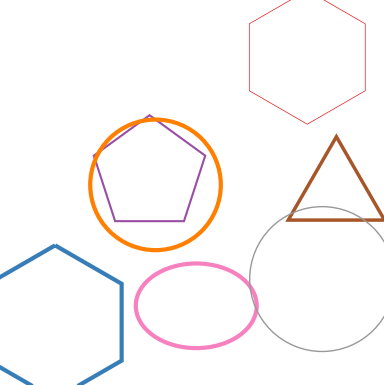[{"shape": "hexagon", "thickness": 0.5, "radius": 0.87, "center": [0.798, 0.851]}, {"shape": "hexagon", "thickness": 3, "radius": 1.0, "center": [0.143, 0.163]}, {"shape": "pentagon", "thickness": 1.5, "radius": 0.76, "center": [0.388, 0.549]}, {"shape": "circle", "thickness": 3, "radius": 0.85, "center": [0.404, 0.52]}, {"shape": "triangle", "thickness": 2.5, "radius": 0.72, "center": [0.874, 0.501]}, {"shape": "oval", "thickness": 3, "radius": 0.79, "center": [0.51, 0.206]}, {"shape": "circle", "thickness": 1, "radius": 0.94, "center": [0.837, 0.275]}]